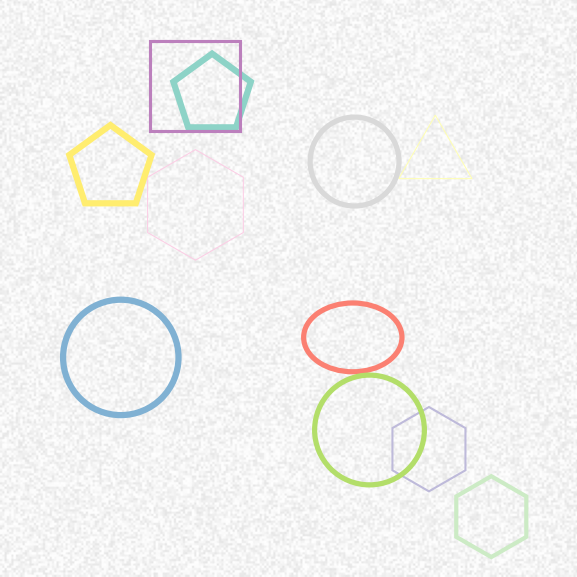[{"shape": "pentagon", "thickness": 3, "radius": 0.35, "center": [0.367, 0.836]}, {"shape": "triangle", "thickness": 0.5, "radius": 0.37, "center": [0.754, 0.726]}, {"shape": "hexagon", "thickness": 1, "radius": 0.37, "center": [0.743, 0.221]}, {"shape": "oval", "thickness": 2.5, "radius": 0.43, "center": [0.611, 0.415]}, {"shape": "circle", "thickness": 3, "radius": 0.5, "center": [0.209, 0.38]}, {"shape": "circle", "thickness": 2.5, "radius": 0.48, "center": [0.64, 0.255]}, {"shape": "hexagon", "thickness": 0.5, "radius": 0.48, "center": [0.338, 0.644]}, {"shape": "circle", "thickness": 2.5, "radius": 0.38, "center": [0.614, 0.719]}, {"shape": "square", "thickness": 1.5, "radius": 0.39, "center": [0.337, 0.85]}, {"shape": "hexagon", "thickness": 2, "radius": 0.35, "center": [0.851, 0.105]}, {"shape": "pentagon", "thickness": 3, "radius": 0.37, "center": [0.191, 0.708]}]